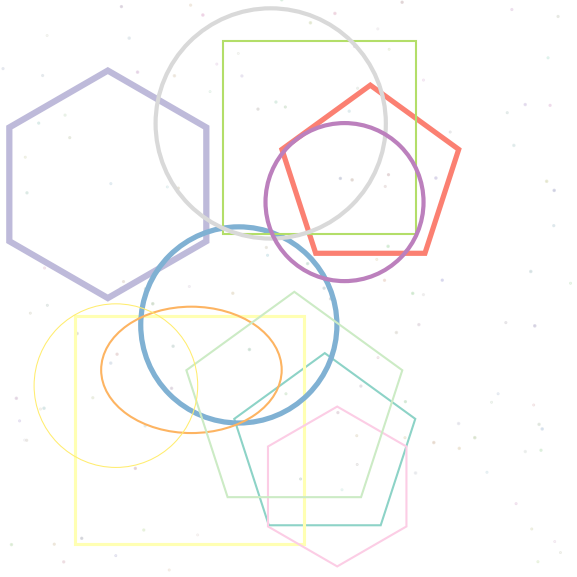[{"shape": "pentagon", "thickness": 1, "radius": 0.82, "center": [0.562, 0.223]}, {"shape": "square", "thickness": 1.5, "radius": 0.99, "center": [0.328, 0.254]}, {"shape": "hexagon", "thickness": 3, "radius": 0.98, "center": [0.187, 0.68]}, {"shape": "pentagon", "thickness": 2.5, "radius": 0.8, "center": [0.641, 0.691]}, {"shape": "circle", "thickness": 2.5, "radius": 0.85, "center": [0.414, 0.436]}, {"shape": "oval", "thickness": 1, "radius": 0.78, "center": [0.331, 0.359]}, {"shape": "square", "thickness": 1, "radius": 0.83, "center": [0.553, 0.761]}, {"shape": "hexagon", "thickness": 1, "radius": 0.69, "center": [0.584, 0.157]}, {"shape": "circle", "thickness": 2, "radius": 1.0, "center": [0.469, 0.785]}, {"shape": "circle", "thickness": 2, "radius": 0.68, "center": [0.597, 0.649]}, {"shape": "pentagon", "thickness": 1, "radius": 0.98, "center": [0.51, 0.297]}, {"shape": "circle", "thickness": 0.5, "radius": 0.71, "center": [0.201, 0.331]}]